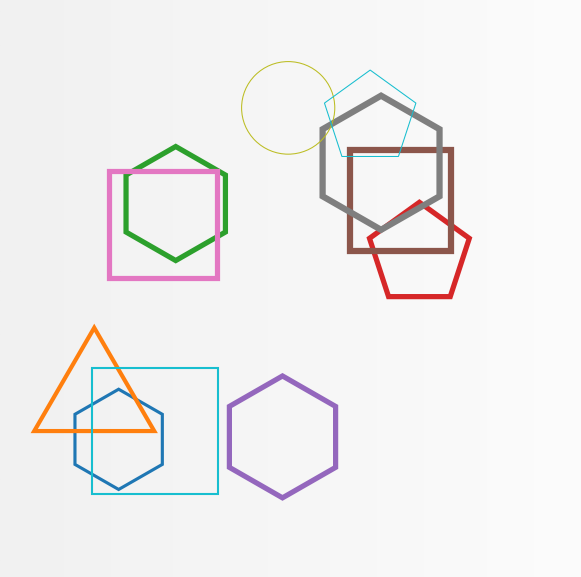[{"shape": "hexagon", "thickness": 1.5, "radius": 0.43, "center": [0.204, 0.238]}, {"shape": "triangle", "thickness": 2, "radius": 0.6, "center": [0.162, 0.312]}, {"shape": "hexagon", "thickness": 2.5, "radius": 0.49, "center": [0.302, 0.647]}, {"shape": "pentagon", "thickness": 2.5, "radius": 0.45, "center": [0.722, 0.559]}, {"shape": "hexagon", "thickness": 2.5, "radius": 0.53, "center": [0.486, 0.243]}, {"shape": "square", "thickness": 3, "radius": 0.44, "center": [0.689, 0.652]}, {"shape": "square", "thickness": 2.5, "radius": 0.46, "center": [0.281, 0.611]}, {"shape": "hexagon", "thickness": 3, "radius": 0.58, "center": [0.656, 0.717]}, {"shape": "circle", "thickness": 0.5, "radius": 0.4, "center": [0.496, 0.812]}, {"shape": "square", "thickness": 1, "radius": 0.54, "center": [0.266, 0.252]}, {"shape": "pentagon", "thickness": 0.5, "radius": 0.41, "center": [0.637, 0.795]}]